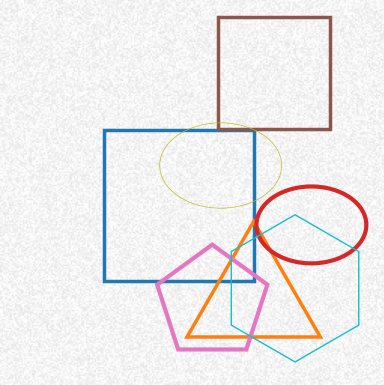[{"shape": "square", "thickness": 2.5, "radius": 0.98, "center": [0.465, 0.466]}, {"shape": "triangle", "thickness": 2.5, "radius": 1.0, "center": [0.659, 0.225]}, {"shape": "oval", "thickness": 3, "radius": 0.71, "center": [0.809, 0.416]}, {"shape": "square", "thickness": 2.5, "radius": 0.73, "center": [0.712, 0.811]}, {"shape": "pentagon", "thickness": 3, "radius": 0.75, "center": [0.551, 0.214]}, {"shape": "oval", "thickness": 0.5, "radius": 0.79, "center": [0.573, 0.57]}, {"shape": "hexagon", "thickness": 1, "radius": 0.96, "center": [0.766, 0.251]}]